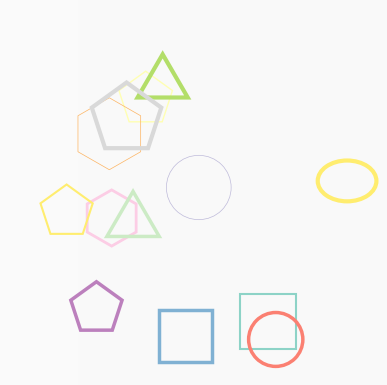[{"shape": "square", "thickness": 1.5, "radius": 0.36, "center": [0.693, 0.165]}, {"shape": "pentagon", "thickness": 1, "radius": 0.36, "center": [0.376, 0.742]}, {"shape": "circle", "thickness": 0.5, "radius": 0.42, "center": [0.513, 0.513]}, {"shape": "circle", "thickness": 2.5, "radius": 0.35, "center": [0.712, 0.118]}, {"shape": "square", "thickness": 2.5, "radius": 0.34, "center": [0.478, 0.128]}, {"shape": "hexagon", "thickness": 0.5, "radius": 0.47, "center": [0.282, 0.653]}, {"shape": "triangle", "thickness": 3, "radius": 0.37, "center": [0.42, 0.784]}, {"shape": "hexagon", "thickness": 2, "radius": 0.36, "center": [0.288, 0.434]}, {"shape": "pentagon", "thickness": 3, "radius": 0.47, "center": [0.327, 0.691]}, {"shape": "pentagon", "thickness": 2.5, "radius": 0.35, "center": [0.249, 0.199]}, {"shape": "triangle", "thickness": 2.5, "radius": 0.39, "center": [0.343, 0.425]}, {"shape": "pentagon", "thickness": 1.5, "radius": 0.35, "center": [0.172, 0.45]}, {"shape": "oval", "thickness": 3, "radius": 0.38, "center": [0.896, 0.53]}]